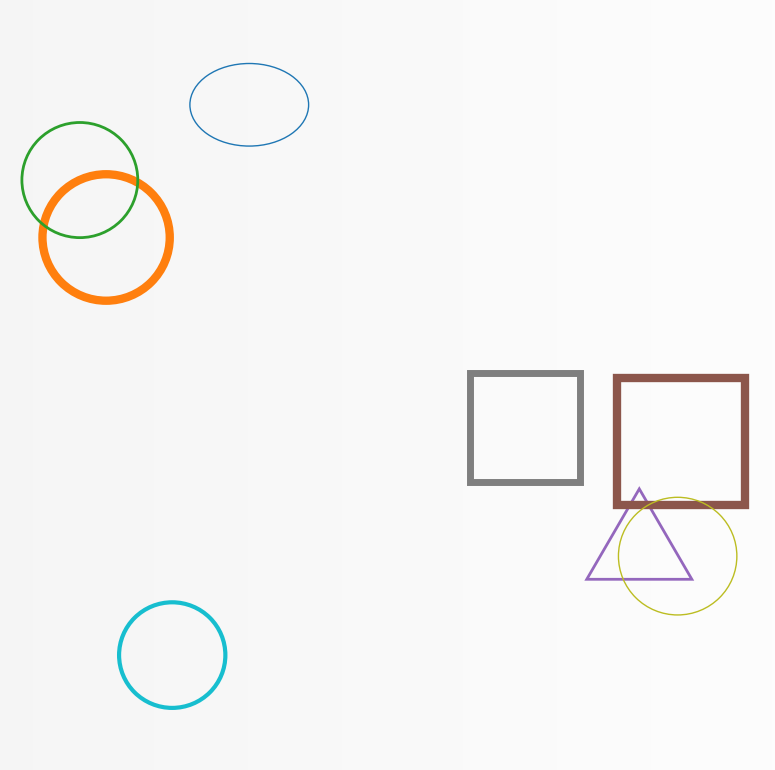[{"shape": "oval", "thickness": 0.5, "radius": 0.38, "center": [0.322, 0.864]}, {"shape": "circle", "thickness": 3, "radius": 0.41, "center": [0.137, 0.692]}, {"shape": "circle", "thickness": 1, "radius": 0.37, "center": [0.103, 0.766]}, {"shape": "triangle", "thickness": 1, "radius": 0.39, "center": [0.825, 0.287]}, {"shape": "square", "thickness": 3, "radius": 0.41, "center": [0.879, 0.426]}, {"shape": "square", "thickness": 2.5, "radius": 0.35, "center": [0.678, 0.445]}, {"shape": "circle", "thickness": 0.5, "radius": 0.38, "center": [0.874, 0.278]}, {"shape": "circle", "thickness": 1.5, "radius": 0.34, "center": [0.222, 0.149]}]